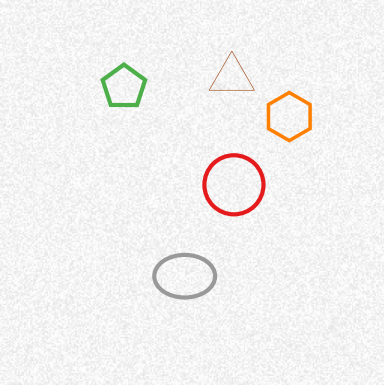[{"shape": "circle", "thickness": 3, "radius": 0.38, "center": [0.608, 0.52]}, {"shape": "pentagon", "thickness": 3, "radius": 0.29, "center": [0.322, 0.774]}, {"shape": "hexagon", "thickness": 2.5, "radius": 0.31, "center": [0.751, 0.697]}, {"shape": "triangle", "thickness": 0.5, "radius": 0.34, "center": [0.602, 0.8]}, {"shape": "oval", "thickness": 3, "radius": 0.4, "center": [0.48, 0.283]}]